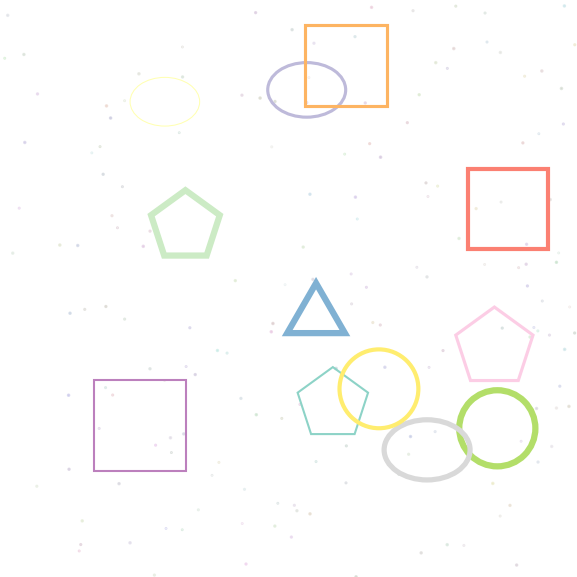[{"shape": "pentagon", "thickness": 1, "radius": 0.32, "center": [0.576, 0.299]}, {"shape": "oval", "thickness": 0.5, "radius": 0.3, "center": [0.285, 0.823]}, {"shape": "oval", "thickness": 1.5, "radius": 0.34, "center": [0.531, 0.843]}, {"shape": "square", "thickness": 2, "radius": 0.35, "center": [0.879, 0.637]}, {"shape": "triangle", "thickness": 3, "radius": 0.29, "center": [0.547, 0.451]}, {"shape": "square", "thickness": 1.5, "radius": 0.35, "center": [0.599, 0.886]}, {"shape": "circle", "thickness": 3, "radius": 0.33, "center": [0.861, 0.257]}, {"shape": "pentagon", "thickness": 1.5, "radius": 0.35, "center": [0.856, 0.397]}, {"shape": "oval", "thickness": 2.5, "radius": 0.37, "center": [0.74, 0.22]}, {"shape": "square", "thickness": 1, "radius": 0.4, "center": [0.243, 0.263]}, {"shape": "pentagon", "thickness": 3, "radius": 0.31, "center": [0.321, 0.607]}, {"shape": "circle", "thickness": 2, "radius": 0.34, "center": [0.656, 0.326]}]